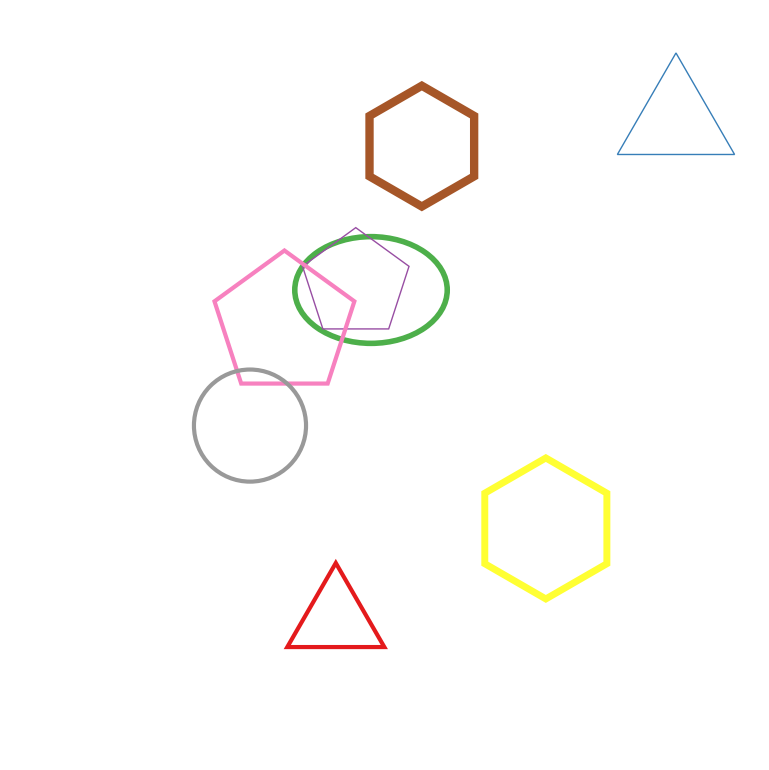[{"shape": "triangle", "thickness": 1.5, "radius": 0.36, "center": [0.436, 0.196]}, {"shape": "triangle", "thickness": 0.5, "radius": 0.44, "center": [0.878, 0.843]}, {"shape": "oval", "thickness": 2, "radius": 0.49, "center": [0.482, 0.623]}, {"shape": "pentagon", "thickness": 0.5, "radius": 0.36, "center": [0.462, 0.632]}, {"shape": "hexagon", "thickness": 2.5, "radius": 0.46, "center": [0.709, 0.314]}, {"shape": "hexagon", "thickness": 3, "radius": 0.39, "center": [0.548, 0.81]}, {"shape": "pentagon", "thickness": 1.5, "radius": 0.48, "center": [0.369, 0.579]}, {"shape": "circle", "thickness": 1.5, "radius": 0.36, "center": [0.325, 0.447]}]